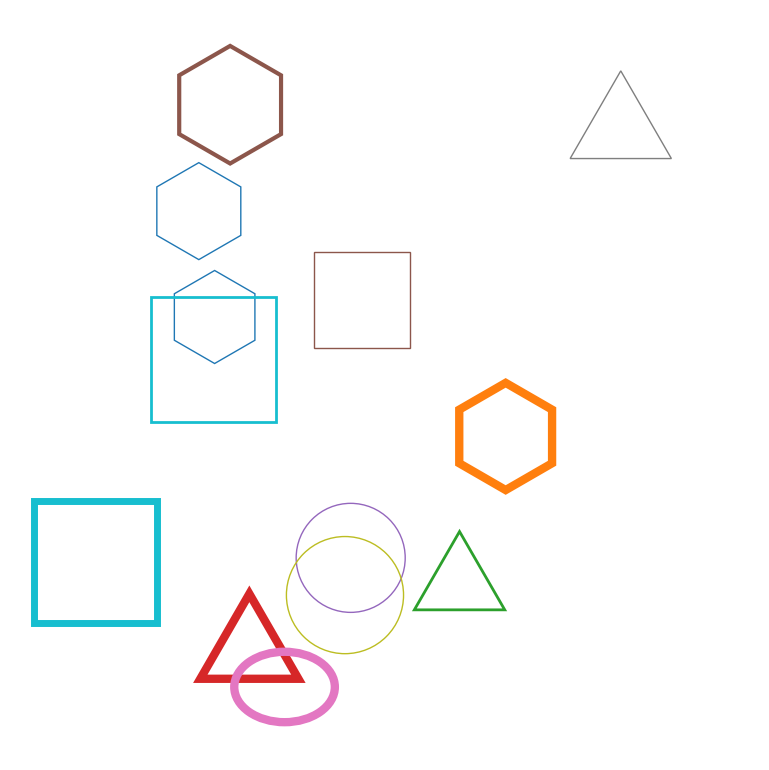[{"shape": "hexagon", "thickness": 0.5, "radius": 0.31, "center": [0.258, 0.726]}, {"shape": "hexagon", "thickness": 0.5, "radius": 0.3, "center": [0.279, 0.588]}, {"shape": "hexagon", "thickness": 3, "radius": 0.35, "center": [0.657, 0.433]}, {"shape": "triangle", "thickness": 1, "radius": 0.34, "center": [0.597, 0.242]}, {"shape": "triangle", "thickness": 3, "radius": 0.37, "center": [0.324, 0.155]}, {"shape": "circle", "thickness": 0.5, "radius": 0.35, "center": [0.455, 0.276]}, {"shape": "square", "thickness": 0.5, "radius": 0.31, "center": [0.47, 0.61]}, {"shape": "hexagon", "thickness": 1.5, "radius": 0.38, "center": [0.299, 0.864]}, {"shape": "oval", "thickness": 3, "radius": 0.33, "center": [0.37, 0.108]}, {"shape": "triangle", "thickness": 0.5, "radius": 0.38, "center": [0.806, 0.832]}, {"shape": "circle", "thickness": 0.5, "radius": 0.38, "center": [0.448, 0.227]}, {"shape": "square", "thickness": 1, "radius": 0.4, "center": [0.278, 0.533]}, {"shape": "square", "thickness": 2.5, "radius": 0.4, "center": [0.124, 0.27]}]